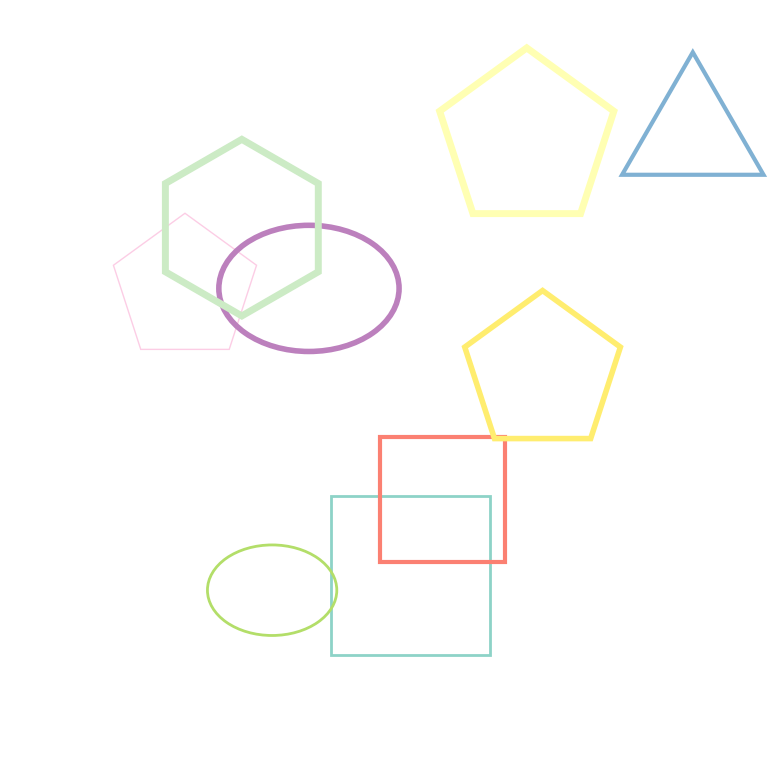[{"shape": "square", "thickness": 1, "radius": 0.52, "center": [0.533, 0.252]}, {"shape": "pentagon", "thickness": 2.5, "radius": 0.59, "center": [0.684, 0.819]}, {"shape": "square", "thickness": 1.5, "radius": 0.41, "center": [0.574, 0.351]}, {"shape": "triangle", "thickness": 1.5, "radius": 0.53, "center": [0.9, 0.826]}, {"shape": "oval", "thickness": 1, "radius": 0.42, "center": [0.353, 0.233]}, {"shape": "pentagon", "thickness": 0.5, "radius": 0.49, "center": [0.24, 0.625]}, {"shape": "oval", "thickness": 2, "radius": 0.59, "center": [0.401, 0.625]}, {"shape": "hexagon", "thickness": 2.5, "radius": 0.57, "center": [0.314, 0.704]}, {"shape": "pentagon", "thickness": 2, "radius": 0.53, "center": [0.705, 0.516]}]